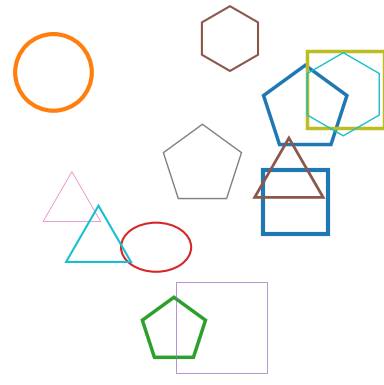[{"shape": "pentagon", "thickness": 2.5, "radius": 0.57, "center": [0.793, 0.717]}, {"shape": "square", "thickness": 3, "radius": 0.42, "center": [0.767, 0.475]}, {"shape": "circle", "thickness": 3, "radius": 0.5, "center": [0.139, 0.812]}, {"shape": "pentagon", "thickness": 2.5, "radius": 0.43, "center": [0.452, 0.142]}, {"shape": "oval", "thickness": 1.5, "radius": 0.46, "center": [0.405, 0.358]}, {"shape": "square", "thickness": 0.5, "radius": 0.59, "center": [0.575, 0.15]}, {"shape": "hexagon", "thickness": 1.5, "radius": 0.42, "center": [0.597, 0.9]}, {"shape": "triangle", "thickness": 2, "radius": 0.51, "center": [0.75, 0.539]}, {"shape": "triangle", "thickness": 0.5, "radius": 0.43, "center": [0.187, 0.468]}, {"shape": "pentagon", "thickness": 1, "radius": 0.53, "center": [0.526, 0.571]}, {"shape": "square", "thickness": 2.5, "radius": 0.5, "center": [0.897, 0.767]}, {"shape": "hexagon", "thickness": 1, "radius": 0.54, "center": [0.892, 0.755]}, {"shape": "triangle", "thickness": 1.5, "radius": 0.49, "center": [0.256, 0.368]}]